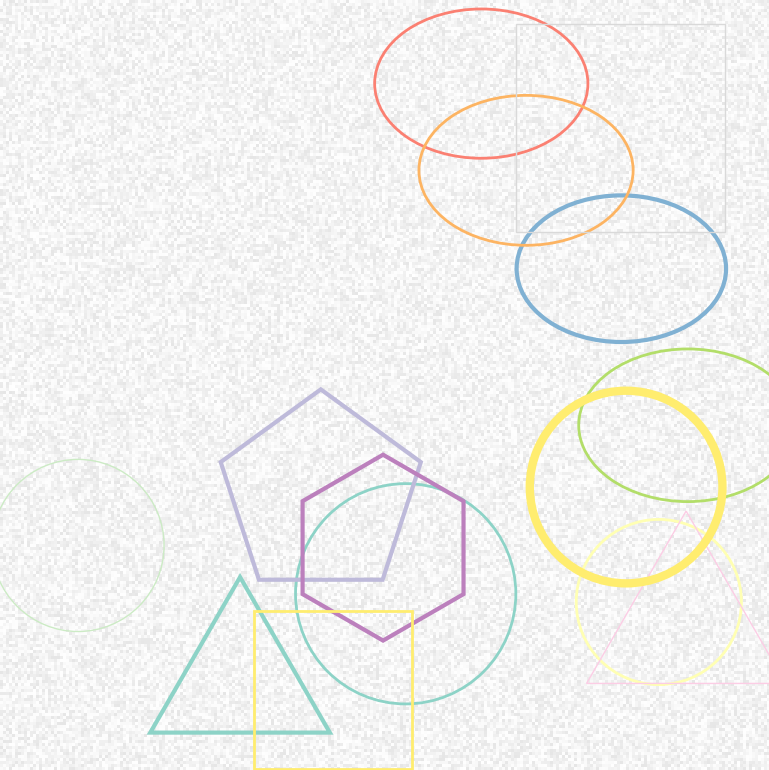[{"shape": "circle", "thickness": 1, "radius": 0.72, "center": [0.527, 0.229]}, {"shape": "triangle", "thickness": 1.5, "radius": 0.67, "center": [0.312, 0.116]}, {"shape": "circle", "thickness": 1, "radius": 0.54, "center": [0.856, 0.218]}, {"shape": "pentagon", "thickness": 1.5, "radius": 0.68, "center": [0.417, 0.358]}, {"shape": "oval", "thickness": 1, "radius": 0.69, "center": [0.625, 0.891]}, {"shape": "oval", "thickness": 1.5, "radius": 0.68, "center": [0.807, 0.651]}, {"shape": "oval", "thickness": 1, "radius": 0.7, "center": [0.683, 0.779]}, {"shape": "oval", "thickness": 1, "radius": 0.71, "center": [0.893, 0.448]}, {"shape": "triangle", "thickness": 0.5, "radius": 0.75, "center": [0.891, 0.187]}, {"shape": "square", "thickness": 0.5, "radius": 0.68, "center": [0.806, 0.833]}, {"shape": "hexagon", "thickness": 1.5, "radius": 0.6, "center": [0.497, 0.289]}, {"shape": "circle", "thickness": 0.5, "radius": 0.56, "center": [0.101, 0.292]}, {"shape": "square", "thickness": 1, "radius": 0.51, "center": [0.432, 0.104]}, {"shape": "circle", "thickness": 3, "radius": 0.63, "center": [0.813, 0.367]}]